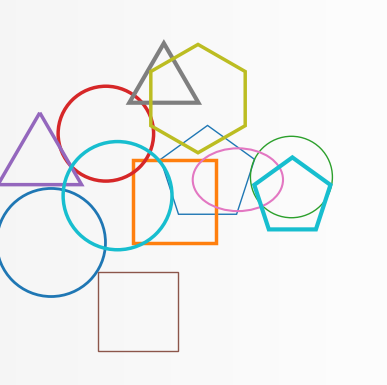[{"shape": "circle", "thickness": 2, "radius": 0.7, "center": [0.132, 0.37]}, {"shape": "pentagon", "thickness": 1, "radius": 0.64, "center": [0.536, 0.547]}, {"shape": "square", "thickness": 2.5, "radius": 0.54, "center": [0.45, 0.477]}, {"shape": "circle", "thickness": 1, "radius": 0.53, "center": [0.752, 0.54]}, {"shape": "circle", "thickness": 2.5, "radius": 0.62, "center": [0.273, 0.653]}, {"shape": "triangle", "thickness": 2.5, "radius": 0.62, "center": [0.103, 0.583]}, {"shape": "square", "thickness": 1, "radius": 0.51, "center": [0.356, 0.191]}, {"shape": "oval", "thickness": 1.5, "radius": 0.58, "center": [0.614, 0.533]}, {"shape": "triangle", "thickness": 3, "radius": 0.51, "center": [0.423, 0.785]}, {"shape": "hexagon", "thickness": 2.5, "radius": 0.7, "center": [0.511, 0.744]}, {"shape": "pentagon", "thickness": 3, "radius": 0.52, "center": [0.755, 0.488]}, {"shape": "circle", "thickness": 2.5, "radius": 0.7, "center": [0.303, 0.492]}]